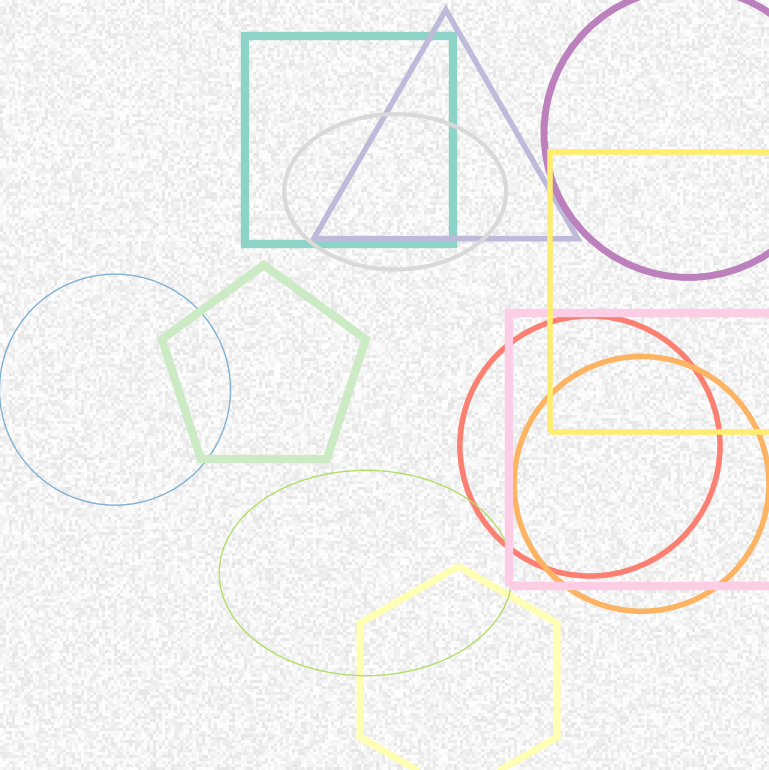[{"shape": "square", "thickness": 3, "radius": 0.68, "center": [0.453, 0.819]}, {"shape": "hexagon", "thickness": 2.5, "radius": 0.74, "center": [0.595, 0.117]}, {"shape": "triangle", "thickness": 2, "radius": 0.99, "center": [0.579, 0.789]}, {"shape": "circle", "thickness": 2, "radius": 0.84, "center": [0.766, 0.421]}, {"shape": "circle", "thickness": 0.5, "radius": 0.75, "center": [0.149, 0.494]}, {"shape": "circle", "thickness": 2, "radius": 0.83, "center": [0.833, 0.372]}, {"shape": "oval", "thickness": 0.5, "radius": 0.95, "center": [0.475, 0.256]}, {"shape": "square", "thickness": 3, "radius": 0.89, "center": [0.838, 0.416]}, {"shape": "oval", "thickness": 1.5, "radius": 0.72, "center": [0.513, 0.751]}, {"shape": "circle", "thickness": 2.5, "radius": 0.94, "center": [0.894, 0.828]}, {"shape": "pentagon", "thickness": 3, "radius": 0.7, "center": [0.343, 0.517]}, {"shape": "square", "thickness": 2, "radius": 0.91, "center": [0.896, 0.621]}]